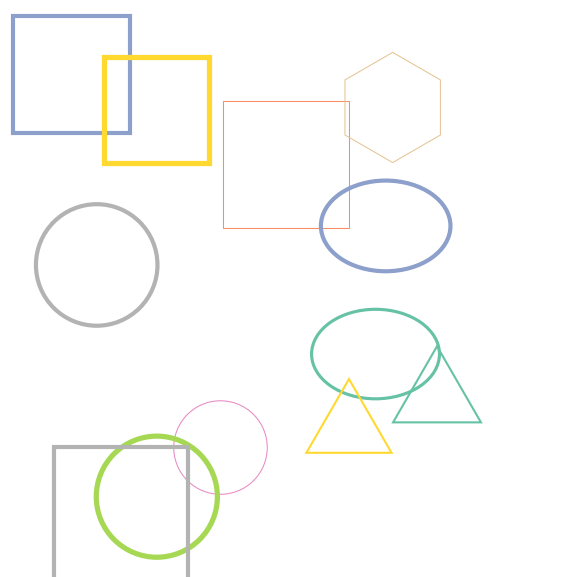[{"shape": "triangle", "thickness": 1, "radius": 0.44, "center": [0.757, 0.312]}, {"shape": "oval", "thickness": 1.5, "radius": 0.55, "center": [0.65, 0.386]}, {"shape": "square", "thickness": 0.5, "radius": 0.55, "center": [0.495, 0.714]}, {"shape": "oval", "thickness": 2, "radius": 0.56, "center": [0.668, 0.608]}, {"shape": "square", "thickness": 2, "radius": 0.5, "center": [0.123, 0.87]}, {"shape": "circle", "thickness": 0.5, "radius": 0.4, "center": [0.382, 0.224]}, {"shape": "circle", "thickness": 2.5, "radius": 0.52, "center": [0.272, 0.139]}, {"shape": "square", "thickness": 2.5, "radius": 0.46, "center": [0.271, 0.808]}, {"shape": "triangle", "thickness": 1, "radius": 0.43, "center": [0.604, 0.258]}, {"shape": "hexagon", "thickness": 0.5, "radius": 0.48, "center": [0.68, 0.813]}, {"shape": "circle", "thickness": 2, "radius": 0.53, "center": [0.167, 0.54]}, {"shape": "square", "thickness": 2, "radius": 0.58, "center": [0.21, 0.109]}]